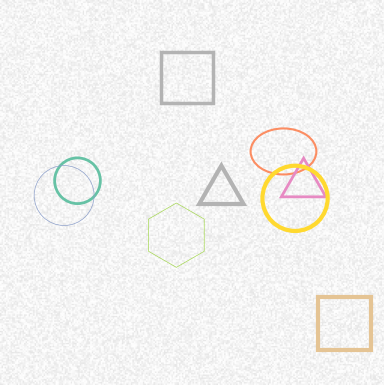[{"shape": "circle", "thickness": 2, "radius": 0.3, "center": [0.201, 0.531]}, {"shape": "oval", "thickness": 1.5, "radius": 0.43, "center": [0.736, 0.607]}, {"shape": "circle", "thickness": 0.5, "radius": 0.39, "center": [0.167, 0.492]}, {"shape": "triangle", "thickness": 2, "radius": 0.33, "center": [0.789, 0.522]}, {"shape": "hexagon", "thickness": 0.5, "radius": 0.42, "center": [0.458, 0.389]}, {"shape": "circle", "thickness": 3, "radius": 0.42, "center": [0.766, 0.485]}, {"shape": "square", "thickness": 3, "radius": 0.34, "center": [0.895, 0.16]}, {"shape": "square", "thickness": 2.5, "radius": 0.33, "center": [0.486, 0.799]}, {"shape": "triangle", "thickness": 3, "radius": 0.33, "center": [0.575, 0.503]}]